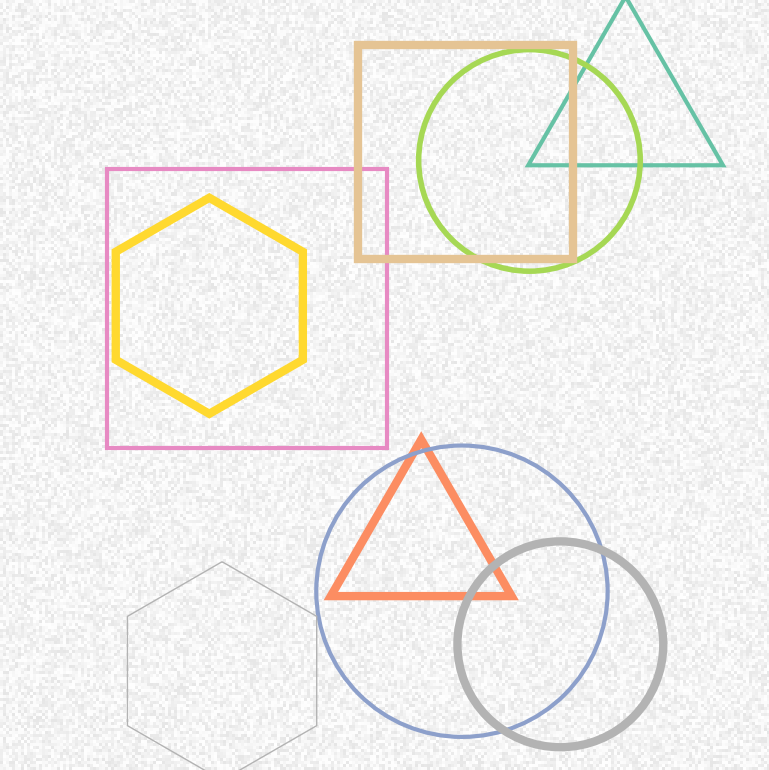[{"shape": "triangle", "thickness": 1.5, "radius": 0.73, "center": [0.812, 0.858]}, {"shape": "triangle", "thickness": 3, "radius": 0.68, "center": [0.547, 0.294]}, {"shape": "circle", "thickness": 1.5, "radius": 0.95, "center": [0.6, 0.232]}, {"shape": "square", "thickness": 1.5, "radius": 0.91, "center": [0.321, 0.599]}, {"shape": "circle", "thickness": 2, "radius": 0.72, "center": [0.688, 0.792]}, {"shape": "hexagon", "thickness": 3, "radius": 0.7, "center": [0.272, 0.603]}, {"shape": "square", "thickness": 3, "radius": 0.7, "center": [0.605, 0.802]}, {"shape": "circle", "thickness": 3, "radius": 0.67, "center": [0.728, 0.163]}, {"shape": "hexagon", "thickness": 0.5, "radius": 0.71, "center": [0.288, 0.129]}]